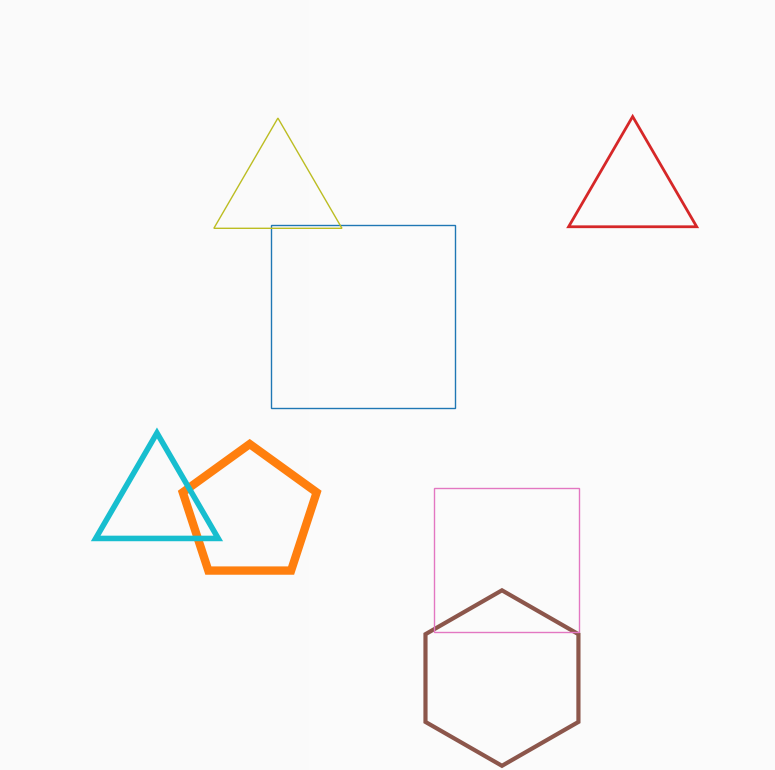[{"shape": "square", "thickness": 0.5, "radius": 0.6, "center": [0.469, 0.589]}, {"shape": "pentagon", "thickness": 3, "radius": 0.45, "center": [0.322, 0.332]}, {"shape": "triangle", "thickness": 1, "radius": 0.48, "center": [0.816, 0.753]}, {"shape": "hexagon", "thickness": 1.5, "radius": 0.57, "center": [0.648, 0.119]}, {"shape": "square", "thickness": 0.5, "radius": 0.47, "center": [0.654, 0.273]}, {"shape": "triangle", "thickness": 0.5, "radius": 0.48, "center": [0.359, 0.751]}, {"shape": "triangle", "thickness": 2, "radius": 0.46, "center": [0.203, 0.346]}]